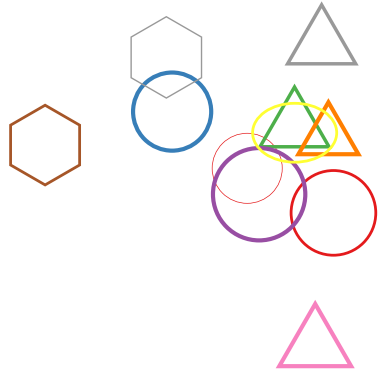[{"shape": "circle", "thickness": 2, "radius": 0.55, "center": [0.866, 0.447]}, {"shape": "circle", "thickness": 0.5, "radius": 0.45, "center": [0.642, 0.563]}, {"shape": "circle", "thickness": 3, "radius": 0.51, "center": [0.447, 0.71]}, {"shape": "triangle", "thickness": 2.5, "radius": 0.52, "center": [0.765, 0.67]}, {"shape": "circle", "thickness": 3, "radius": 0.6, "center": [0.673, 0.495]}, {"shape": "triangle", "thickness": 3, "radius": 0.45, "center": [0.853, 0.644]}, {"shape": "oval", "thickness": 2, "radius": 0.55, "center": [0.765, 0.655]}, {"shape": "hexagon", "thickness": 2, "radius": 0.52, "center": [0.117, 0.623]}, {"shape": "triangle", "thickness": 3, "radius": 0.54, "center": [0.819, 0.103]}, {"shape": "triangle", "thickness": 2.5, "radius": 0.51, "center": [0.835, 0.885]}, {"shape": "hexagon", "thickness": 1, "radius": 0.53, "center": [0.432, 0.851]}]